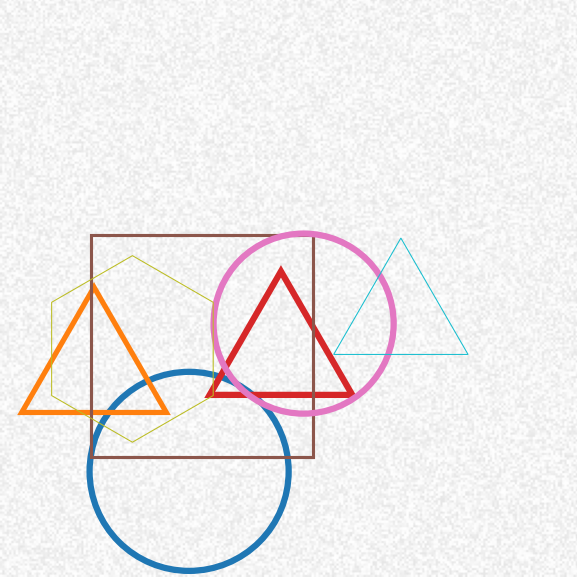[{"shape": "circle", "thickness": 3, "radius": 0.86, "center": [0.327, 0.183]}, {"shape": "triangle", "thickness": 2.5, "radius": 0.72, "center": [0.163, 0.357]}, {"shape": "triangle", "thickness": 3, "radius": 0.71, "center": [0.486, 0.387]}, {"shape": "square", "thickness": 1.5, "radius": 0.96, "center": [0.349, 0.399]}, {"shape": "circle", "thickness": 3, "radius": 0.78, "center": [0.526, 0.439]}, {"shape": "hexagon", "thickness": 0.5, "radius": 0.81, "center": [0.229, 0.395]}, {"shape": "triangle", "thickness": 0.5, "radius": 0.67, "center": [0.694, 0.453]}]